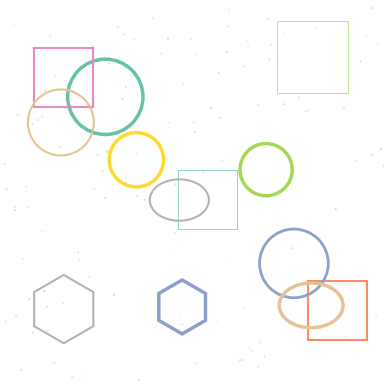[{"shape": "circle", "thickness": 2.5, "radius": 0.49, "center": [0.274, 0.749]}, {"shape": "square", "thickness": 0.5, "radius": 0.38, "center": [0.539, 0.482]}, {"shape": "square", "thickness": 1.5, "radius": 0.39, "center": [0.877, 0.194]}, {"shape": "hexagon", "thickness": 2.5, "radius": 0.35, "center": [0.473, 0.203]}, {"shape": "circle", "thickness": 2, "radius": 0.45, "center": [0.763, 0.316]}, {"shape": "square", "thickness": 1.5, "radius": 0.38, "center": [0.164, 0.798]}, {"shape": "square", "thickness": 0.5, "radius": 0.47, "center": [0.812, 0.851]}, {"shape": "circle", "thickness": 2.5, "radius": 0.34, "center": [0.691, 0.559]}, {"shape": "circle", "thickness": 2.5, "radius": 0.35, "center": [0.354, 0.585]}, {"shape": "oval", "thickness": 2.5, "radius": 0.42, "center": [0.808, 0.207]}, {"shape": "circle", "thickness": 1.5, "radius": 0.43, "center": [0.158, 0.682]}, {"shape": "hexagon", "thickness": 1.5, "radius": 0.44, "center": [0.166, 0.197]}, {"shape": "oval", "thickness": 1.5, "radius": 0.38, "center": [0.466, 0.48]}]